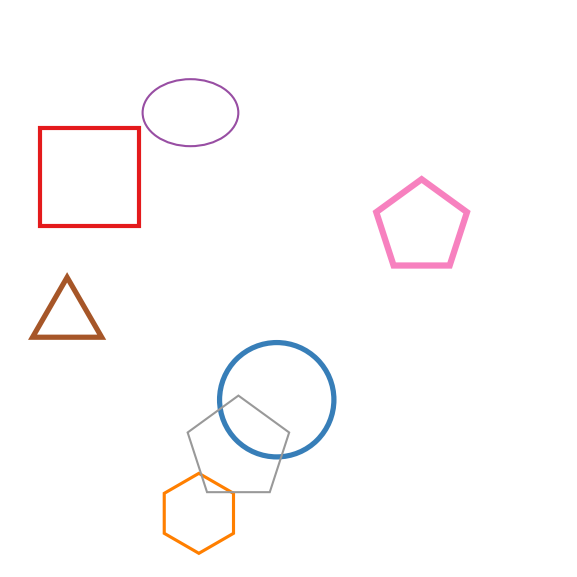[{"shape": "square", "thickness": 2, "radius": 0.43, "center": [0.155, 0.692]}, {"shape": "circle", "thickness": 2.5, "radius": 0.49, "center": [0.479, 0.307]}, {"shape": "oval", "thickness": 1, "radius": 0.41, "center": [0.33, 0.804]}, {"shape": "hexagon", "thickness": 1.5, "radius": 0.35, "center": [0.344, 0.11]}, {"shape": "triangle", "thickness": 2.5, "radius": 0.35, "center": [0.116, 0.45]}, {"shape": "pentagon", "thickness": 3, "radius": 0.41, "center": [0.73, 0.606]}, {"shape": "pentagon", "thickness": 1, "radius": 0.46, "center": [0.413, 0.222]}]